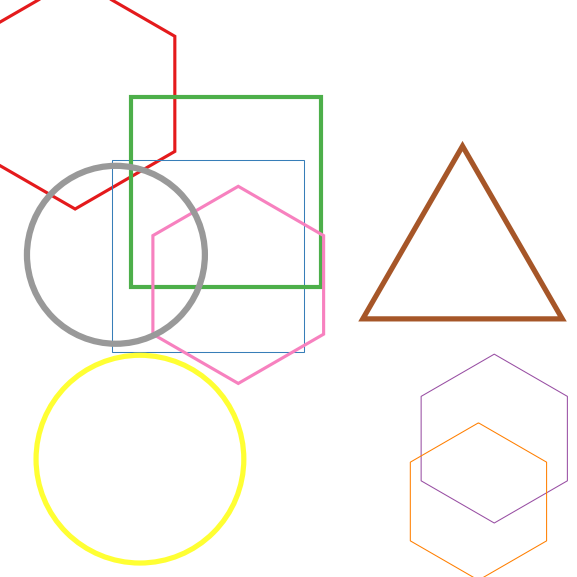[{"shape": "hexagon", "thickness": 1.5, "radius": 1.0, "center": [0.13, 0.837]}, {"shape": "square", "thickness": 0.5, "radius": 0.83, "center": [0.36, 0.555]}, {"shape": "square", "thickness": 2, "radius": 0.82, "center": [0.391, 0.667]}, {"shape": "hexagon", "thickness": 0.5, "radius": 0.73, "center": [0.856, 0.24]}, {"shape": "hexagon", "thickness": 0.5, "radius": 0.68, "center": [0.828, 0.131]}, {"shape": "circle", "thickness": 2.5, "radius": 0.9, "center": [0.242, 0.204]}, {"shape": "triangle", "thickness": 2.5, "radius": 1.0, "center": [0.801, 0.547]}, {"shape": "hexagon", "thickness": 1.5, "radius": 0.85, "center": [0.413, 0.506]}, {"shape": "circle", "thickness": 3, "radius": 0.77, "center": [0.201, 0.558]}]